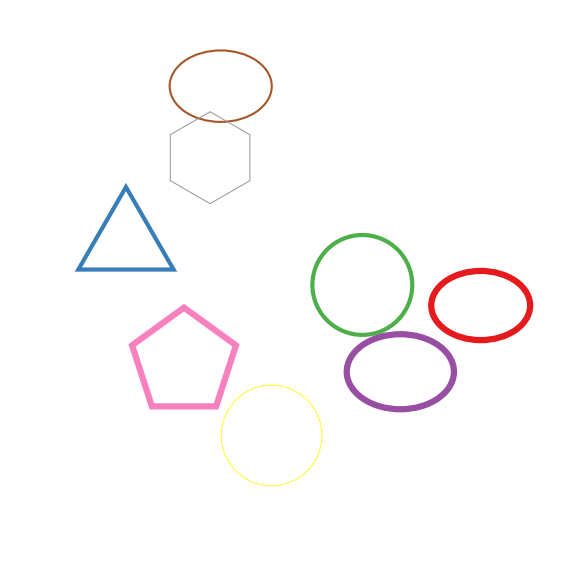[{"shape": "oval", "thickness": 3, "radius": 0.43, "center": [0.832, 0.47]}, {"shape": "triangle", "thickness": 2, "radius": 0.48, "center": [0.218, 0.58]}, {"shape": "circle", "thickness": 2, "radius": 0.43, "center": [0.627, 0.506]}, {"shape": "oval", "thickness": 3, "radius": 0.46, "center": [0.693, 0.355]}, {"shape": "circle", "thickness": 0.5, "radius": 0.44, "center": [0.47, 0.245]}, {"shape": "oval", "thickness": 1, "radius": 0.44, "center": [0.382, 0.85]}, {"shape": "pentagon", "thickness": 3, "radius": 0.47, "center": [0.319, 0.372]}, {"shape": "hexagon", "thickness": 0.5, "radius": 0.4, "center": [0.364, 0.726]}]